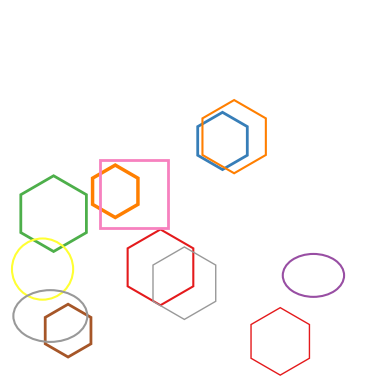[{"shape": "hexagon", "thickness": 1.5, "radius": 0.49, "center": [0.417, 0.306]}, {"shape": "hexagon", "thickness": 1, "radius": 0.44, "center": [0.728, 0.113]}, {"shape": "hexagon", "thickness": 2, "radius": 0.37, "center": [0.578, 0.634]}, {"shape": "hexagon", "thickness": 2, "radius": 0.49, "center": [0.139, 0.445]}, {"shape": "oval", "thickness": 1.5, "radius": 0.4, "center": [0.814, 0.285]}, {"shape": "hexagon", "thickness": 2.5, "radius": 0.34, "center": [0.299, 0.503]}, {"shape": "hexagon", "thickness": 1.5, "radius": 0.48, "center": [0.608, 0.645]}, {"shape": "circle", "thickness": 1.5, "radius": 0.4, "center": [0.111, 0.301]}, {"shape": "hexagon", "thickness": 2, "radius": 0.34, "center": [0.177, 0.141]}, {"shape": "square", "thickness": 2, "radius": 0.44, "center": [0.347, 0.496]}, {"shape": "hexagon", "thickness": 1, "radius": 0.47, "center": [0.479, 0.264]}, {"shape": "oval", "thickness": 1.5, "radius": 0.48, "center": [0.131, 0.179]}]